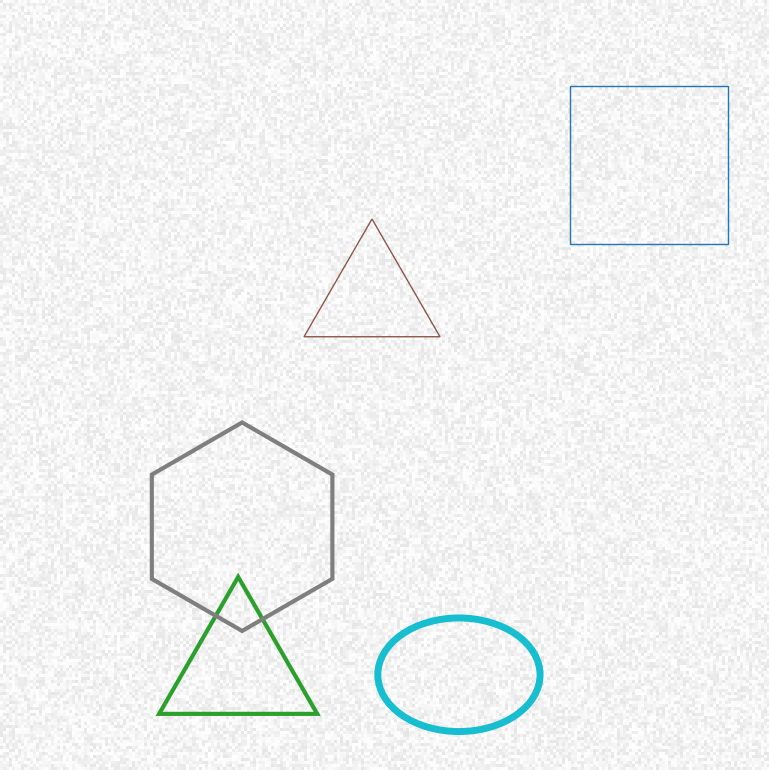[{"shape": "square", "thickness": 0.5, "radius": 0.51, "center": [0.843, 0.786]}, {"shape": "triangle", "thickness": 1.5, "radius": 0.59, "center": [0.309, 0.132]}, {"shape": "triangle", "thickness": 0.5, "radius": 0.51, "center": [0.483, 0.614]}, {"shape": "hexagon", "thickness": 1.5, "radius": 0.68, "center": [0.314, 0.316]}, {"shape": "oval", "thickness": 2.5, "radius": 0.53, "center": [0.596, 0.124]}]